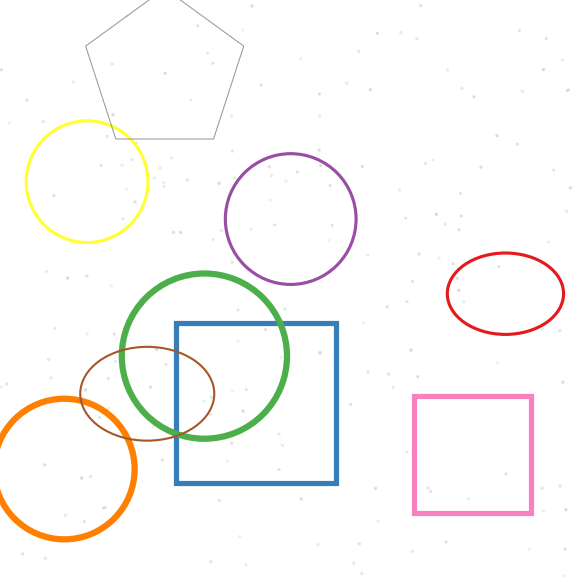[{"shape": "oval", "thickness": 1.5, "radius": 0.5, "center": [0.875, 0.491]}, {"shape": "square", "thickness": 2.5, "radius": 0.69, "center": [0.443, 0.301]}, {"shape": "circle", "thickness": 3, "radius": 0.72, "center": [0.354, 0.382]}, {"shape": "circle", "thickness": 1.5, "radius": 0.57, "center": [0.503, 0.62]}, {"shape": "circle", "thickness": 3, "radius": 0.61, "center": [0.111, 0.187]}, {"shape": "circle", "thickness": 1.5, "radius": 0.53, "center": [0.151, 0.685]}, {"shape": "oval", "thickness": 1, "radius": 0.58, "center": [0.255, 0.317]}, {"shape": "square", "thickness": 2.5, "radius": 0.51, "center": [0.818, 0.212]}, {"shape": "pentagon", "thickness": 0.5, "radius": 0.72, "center": [0.285, 0.875]}]